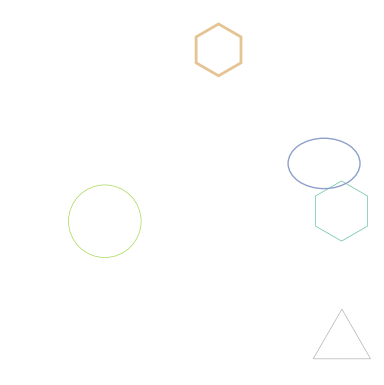[{"shape": "hexagon", "thickness": 0.5, "radius": 0.39, "center": [0.887, 0.452]}, {"shape": "oval", "thickness": 1, "radius": 0.47, "center": [0.842, 0.576]}, {"shape": "circle", "thickness": 0.5, "radius": 0.47, "center": [0.272, 0.425]}, {"shape": "hexagon", "thickness": 2, "radius": 0.34, "center": [0.568, 0.87]}, {"shape": "triangle", "thickness": 0.5, "radius": 0.43, "center": [0.888, 0.111]}]